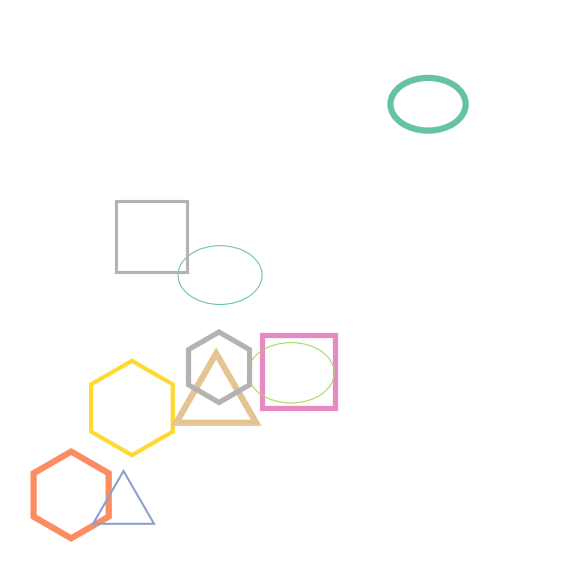[{"shape": "oval", "thickness": 0.5, "radius": 0.36, "center": [0.381, 0.523]}, {"shape": "oval", "thickness": 3, "radius": 0.33, "center": [0.741, 0.819]}, {"shape": "hexagon", "thickness": 3, "radius": 0.38, "center": [0.123, 0.142]}, {"shape": "triangle", "thickness": 1, "radius": 0.3, "center": [0.214, 0.123]}, {"shape": "square", "thickness": 2.5, "radius": 0.32, "center": [0.517, 0.356]}, {"shape": "oval", "thickness": 0.5, "radius": 0.37, "center": [0.504, 0.354]}, {"shape": "hexagon", "thickness": 2, "radius": 0.41, "center": [0.228, 0.293]}, {"shape": "triangle", "thickness": 3, "radius": 0.4, "center": [0.374, 0.307]}, {"shape": "square", "thickness": 1.5, "radius": 0.31, "center": [0.263, 0.589]}, {"shape": "hexagon", "thickness": 2.5, "radius": 0.31, "center": [0.379, 0.363]}]